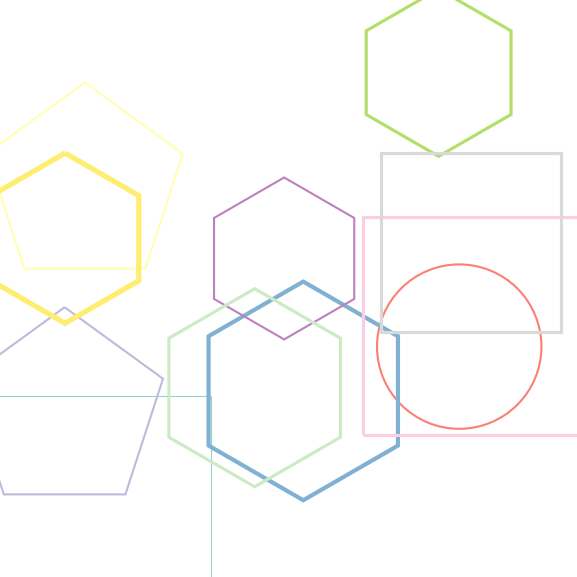[{"shape": "square", "thickness": 0.5, "radius": 0.95, "center": [0.174, 0.122]}, {"shape": "pentagon", "thickness": 1, "radius": 0.89, "center": [0.147, 0.678]}, {"shape": "pentagon", "thickness": 1, "radius": 0.9, "center": [0.112, 0.288]}, {"shape": "circle", "thickness": 1, "radius": 0.71, "center": [0.795, 0.399]}, {"shape": "hexagon", "thickness": 2, "radius": 0.95, "center": [0.525, 0.322]}, {"shape": "hexagon", "thickness": 1.5, "radius": 0.72, "center": [0.759, 0.873]}, {"shape": "square", "thickness": 1.5, "radius": 0.94, "center": [0.816, 0.434]}, {"shape": "square", "thickness": 1.5, "radius": 0.78, "center": [0.816, 0.579]}, {"shape": "hexagon", "thickness": 1, "radius": 0.7, "center": [0.492, 0.552]}, {"shape": "hexagon", "thickness": 1.5, "radius": 0.86, "center": [0.441, 0.328]}, {"shape": "hexagon", "thickness": 2.5, "radius": 0.74, "center": [0.113, 0.587]}]